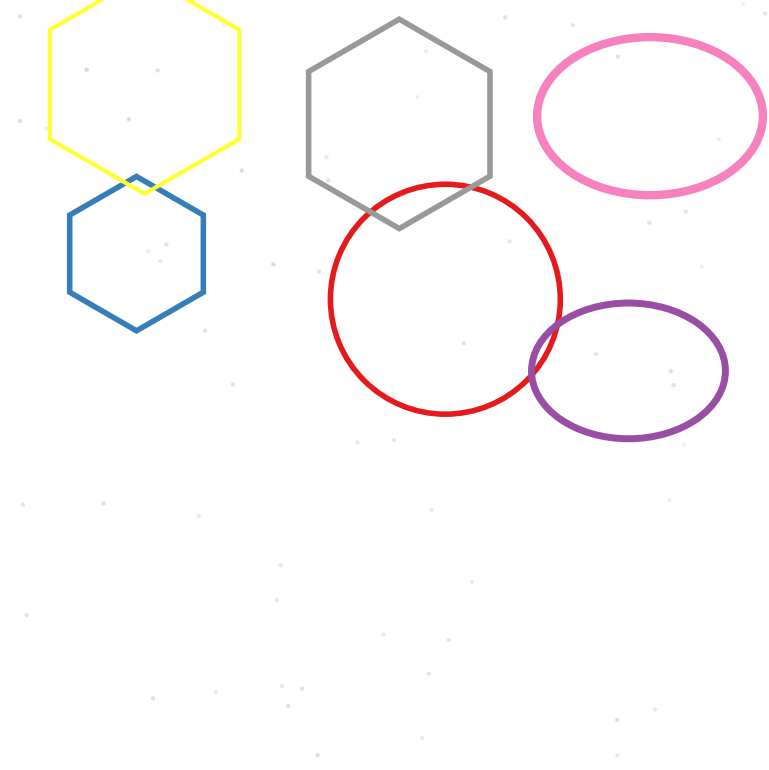[{"shape": "circle", "thickness": 2, "radius": 0.75, "center": [0.578, 0.611]}, {"shape": "hexagon", "thickness": 2, "radius": 0.5, "center": [0.177, 0.671]}, {"shape": "oval", "thickness": 2.5, "radius": 0.63, "center": [0.816, 0.518]}, {"shape": "hexagon", "thickness": 1.5, "radius": 0.71, "center": [0.188, 0.89]}, {"shape": "oval", "thickness": 3, "radius": 0.73, "center": [0.844, 0.849]}, {"shape": "hexagon", "thickness": 2, "radius": 0.68, "center": [0.519, 0.839]}]